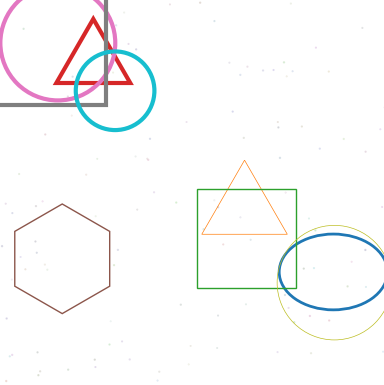[{"shape": "oval", "thickness": 2, "radius": 0.7, "center": [0.866, 0.294]}, {"shape": "triangle", "thickness": 0.5, "radius": 0.64, "center": [0.635, 0.456]}, {"shape": "square", "thickness": 1, "radius": 0.65, "center": [0.64, 0.38]}, {"shape": "triangle", "thickness": 3, "radius": 0.55, "center": [0.242, 0.84]}, {"shape": "hexagon", "thickness": 1, "radius": 0.71, "center": [0.162, 0.328]}, {"shape": "circle", "thickness": 3, "radius": 0.75, "center": [0.15, 0.888]}, {"shape": "square", "thickness": 3, "radius": 0.74, "center": [0.128, 0.874]}, {"shape": "circle", "thickness": 0.5, "radius": 0.74, "center": [0.869, 0.266]}, {"shape": "circle", "thickness": 3, "radius": 0.51, "center": [0.299, 0.764]}]